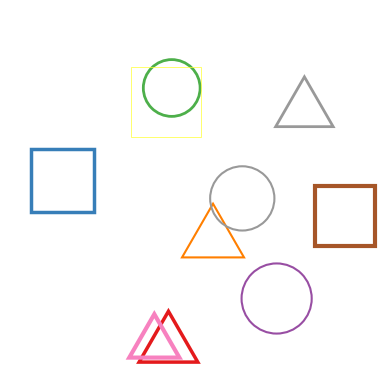[{"shape": "triangle", "thickness": 2.5, "radius": 0.44, "center": [0.437, 0.103]}, {"shape": "square", "thickness": 2.5, "radius": 0.41, "center": [0.162, 0.532]}, {"shape": "circle", "thickness": 2, "radius": 0.37, "center": [0.446, 0.771]}, {"shape": "circle", "thickness": 1.5, "radius": 0.46, "center": [0.719, 0.225]}, {"shape": "triangle", "thickness": 1.5, "radius": 0.46, "center": [0.553, 0.378]}, {"shape": "square", "thickness": 0.5, "radius": 0.45, "center": [0.431, 0.734]}, {"shape": "square", "thickness": 3, "radius": 0.39, "center": [0.896, 0.439]}, {"shape": "triangle", "thickness": 3, "radius": 0.38, "center": [0.401, 0.109]}, {"shape": "triangle", "thickness": 2, "radius": 0.43, "center": [0.791, 0.714]}, {"shape": "circle", "thickness": 1.5, "radius": 0.42, "center": [0.629, 0.485]}]